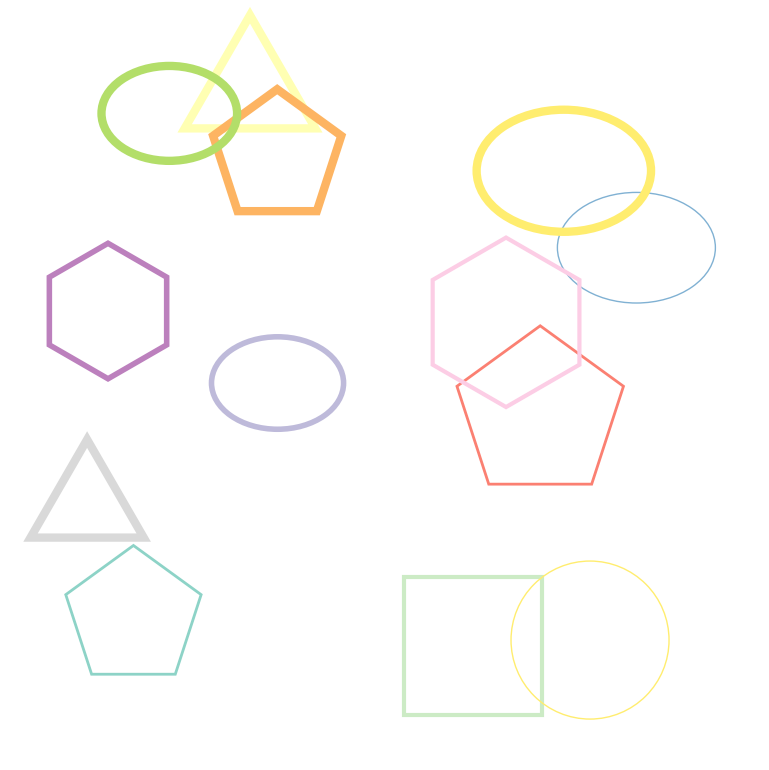[{"shape": "pentagon", "thickness": 1, "radius": 0.46, "center": [0.173, 0.199]}, {"shape": "triangle", "thickness": 3, "radius": 0.49, "center": [0.325, 0.882]}, {"shape": "oval", "thickness": 2, "radius": 0.43, "center": [0.36, 0.503]}, {"shape": "pentagon", "thickness": 1, "radius": 0.57, "center": [0.702, 0.463]}, {"shape": "oval", "thickness": 0.5, "radius": 0.51, "center": [0.826, 0.678]}, {"shape": "pentagon", "thickness": 3, "radius": 0.44, "center": [0.36, 0.797]}, {"shape": "oval", "thickness": 3, "radius": 0.44, "center": [0.22, 0.853]}, {"shape": "hexagon", "thickness": 1.5, "radius": 0.55, "center": [0.657, 0.581]}, {"shape": "triangle", "thickness": 3, "radius": 0.42, "center": [0.113, 0.344]}, {"shape": "hexagon", "thickness": 2, "radius": 0.44, "center": [0.14, 0.596]}, {"shape": "square", "thickness": 1.5, "radius": 0.45, "center": [0.614, 0.161]}, {"shape": "oval", "thickness": 3, "radius": 0.57, "center": [0.732, 0.778]}, {"shape": "circle", "thickness": 0.5, "radius": 0.51, "center": [0.766, 0.169]}]